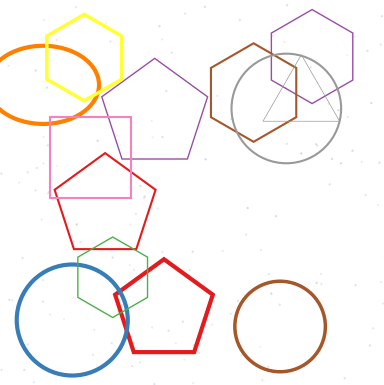[{"shape": "pentagon", "thickness": 1.5, "radius": 0.69, "center": [0.273, 0.464]}, {"shape": "pentagon", "thickness": 3, "radius": 0.67, "center": [0.426, 0.193]}, {"shape": "circle", "thickness": 3, "radius": 0.72, "center": [0.188, 0.169]}, {"shape": "hexagon", "thickness": 1, "radius": 0.52, "center": [0.293, 0.28]}, {"shape": "pentagon", "thickness": 1, "radius": 0.72, "center": [0.402, 0.704]}, {"shape": "hexagon", "thickness": 1, "radius": 0.61, "center": [0.811, 0.853]}, {"shape": "oval", "thickness": 3, "radius": 0.73, "center": [0.112, 0.78]}, {"shape": "hexagon", "thickness": 2.5, "radius": 0.56, "center": [0.219, 0.85]}, {"shape": "circle", "thickness": 2.5, "radius": 0.59, "center": [0.728, 0.152]}, {"shape": "hexagon", "thickness": 1.5, "radius": 0.64, "center": [0.659, 0.76]}, {"shape": "square", "thickness": 1.5, "radius": 0.53, "center": [0.235, 0.59]}, {"shape": "triangle", "thickness": 0.5, "radius": 0.58, "center": [0.783, 0.743]}, {"shape": "circle", "thickness": 1.5, "radius": 0.71, "center": [0.744, 0.718]}]